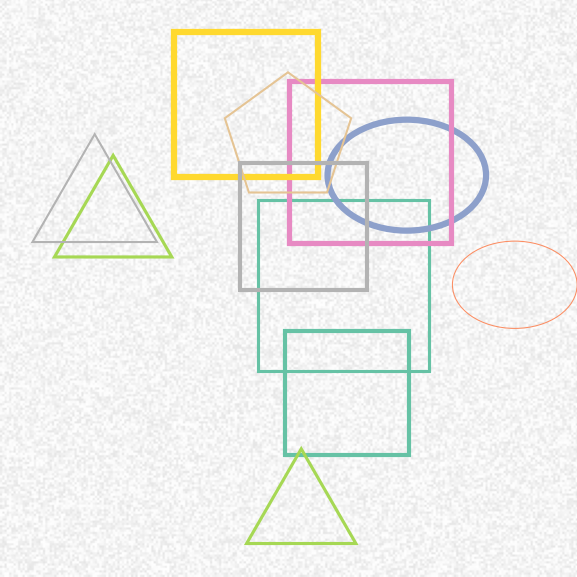[{"shape": "square", "thickness": 1.5, "radius": 0.74, "center": [0.594, 0.505]}, {"shape": "square", "thickness": 2, "radius": 0.54, "center": [0.6, 0.319]}, {"shape": "oval", "thickness": 0.5, "radius": 0.54, "center": [0.891, 0.506]}, {"shape": "oval", "thickness": 3, "radius": 0.69, "center": [0.704, 0.696]}, {"shape": "square", "thickness": 2.5, "radius": 0.7, "center": [0.64, 0.719]}, {"shape": "triangle", "thickness": 1.5, "radius": 0.55, "center": [0.522, 0.113]}, {"shape": "triangle", "thickness": 1.5, "radius": 0.59, "center": [0.196, 0.613]}, {"shape": "square", "thickness": 3, "radius": 0.62, "center": [0.426, 0.818]}, {"shape": "pentagon", "thickness": 1, "radius": 0.58, "center": [0.499, 0.759]}, {"shape": "triangle", "thickness": 1, "radius": 0.62, "center": [0.164, 0.642]}, {"shape": "square", "thickness": 2, "radius": 0.55, "center": [0.526, 0.607]}]